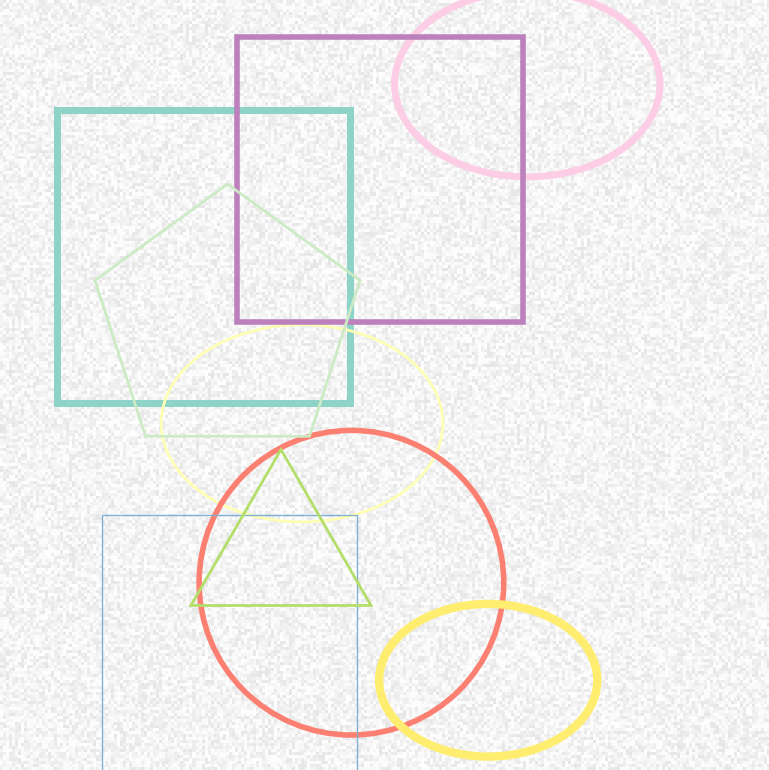[{"shape": "square", "thickness": 2.5, "radius": 0.95, "center": [0.265, 0.667]}, {"shape": "oval", "thickness": 1, "radius": 0.91, "center": [0.392, 0.45]}, {"shape": "circle", "thickness": 2, "radius": 0.99, "center": [0.456, 0.243]}, {"shape": "square", "thickness": 0.5, "radius": 0.83, "center": [0.298, 0.165]}, {"shape": "triangle", "thickness": 1, "radius": 0.68, "center": [0.365, 0.281]}, {"shape": "oval", "thickness": 2.5, "radius": 0.86, "center": [0.685, 0.891]}, {"shape": "square", "thickness": 2, "radius": 0.93, "center": [0.494, 0.767]}, {"shape": "pentagon", "thickness": 1, "radius": 0.91, "center": [0.295, 0.58]}, {"shape": "oval", "thickness": 3, "radius": 0.71, "center": [0.634, 0.117]}]